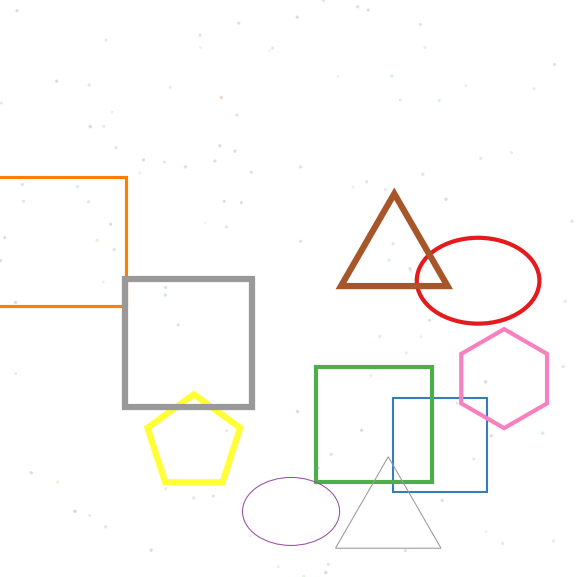[{"shape": "oval", "thickness": 2, "radius": 0.53, "center": [0.828, 0.513]}, {"shape": "square", "thickness": 1, "radius": 0.41, "center": [0.762, 0.229]}, {"shape": "square", "thickness": 2, "radius": 0.5, "center": [0.648, 0.264]}, {"shape": "oval", "thickness": 0.5, "radius": 0.42, "center": [0.504, 0.114]}, {"shape": "square", "thickness": 1.5, "radius": 0.56, "center": [0.106, 0.581]}, {"shape": "pentagon", "thickness": 3, "radius": 0.42, "center": [0.336, 0.232]}, {"shape": "triangle", "thickness": 3, "radius": 0.53, "center": [0.683, 0.557]}, {"shape": "hexagon", "thickness": 2, "radius": 0.43, "center": [0.873, 0.344]}, {"shape": "square", "thickness": 3, "radius": 0.55, "center": [0.326, 0.406]}, {"shape": "triangle", "thickness": 0.5, "radius": 0.53, "center": [0.672, 0.103]}]